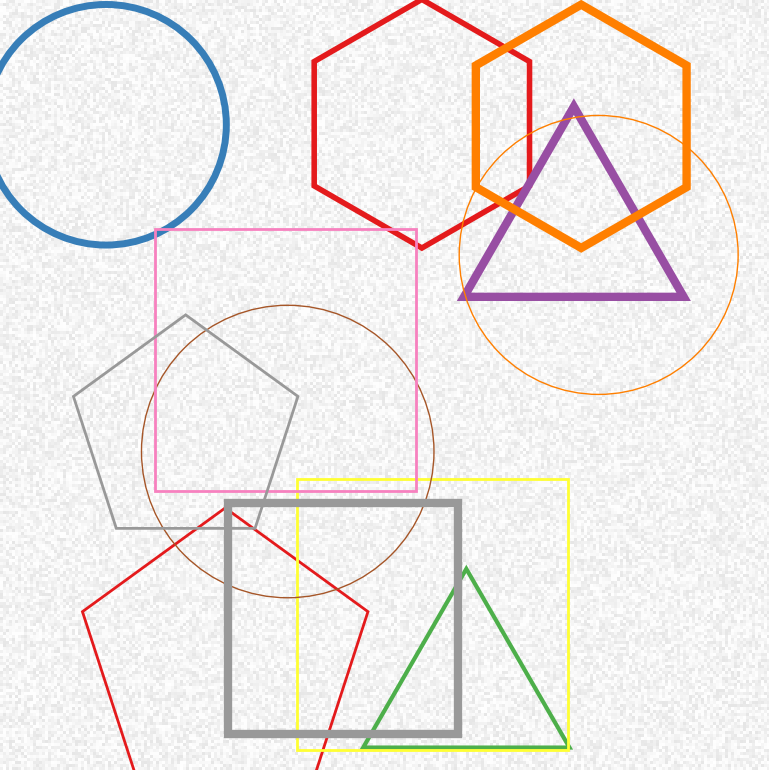[{"shape": "pentagon", "thickness": 1, "radius": 0.97, "center": [0.292, 0.145]}, {"shape": "hexagon", "thickness": 2, "radius": 0.81, "center": [0.548, 0.839]}, {"shape": "circle", "thickness": 2.5, "radius": 0.78, "center": [0.138, 0.838]}, {"shape": "triangle", "thickness": 1.5, "radius": 0.77, "center": [0.606, 0.107]}, {"shape": "triangle", "thickness": 3, "radius": 0.82, "center": [0.745, 0.697]}, {"shape": "hexagon", "thickness": 3, "radius": 0.79, "center": [0.755, 0.836]}, {"shape": "circle", "thickness": 0.5, "radius": 0.91, "center": [0.777, 0.669]}, {"shape": "square", "thickness": 1, "radius": 0.88, "center": [0.562, 0.202]}, {"shape": "circle", "thickness": 0.5, "radius": 0.95, "center": [0.374, 0.414]}, {"shape": "square", "thickness": 1, "radius": 0.85, "center": [0.371, 0.532]}, {"shape": "square", "thickness": 3, "radius": 0.75, "center": [0.445, 0.197]}, {"shape": "pentagon", "thickness": 1, "radius": 0.77, "center": [0.241, 0.438]}]